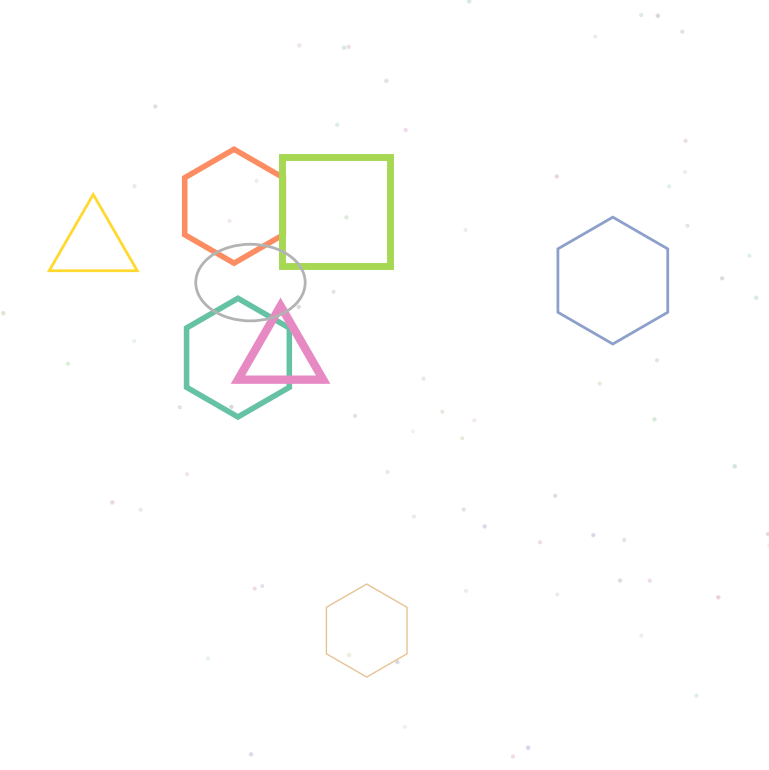[{"shape": "hexagon", "thickness": 2, "radius": 0.39, "center": [0.309, 0.536]}, {"shape": "hexagon", "thickness": 2, "radius": 0.37, "center": [0.304, 0.732]}, {"shape": "hexagon", "thickness": 1, "radius": 0.41, "center": [0.796, 0.636]}, {"shape": "triangle", "thickness": 3, "radius": 0.32, "center": [0.364, 0.539]}, {"shape": "square", "thickness": 2.5, "radius": 0.35, "center": [0.436, 0.725]}, {"shape": "triangle", "thickness": 1, "radius": 0.33, "center": [0.121, 0.681]}, {"shape": "hexagon", "thickness": 0.5, "radius": 0.3, "center": [0.476, 0.181]}, {"shape": "oval", "thickness": 1, "radius": 0.36, "center": [0.325, 0.633]}]